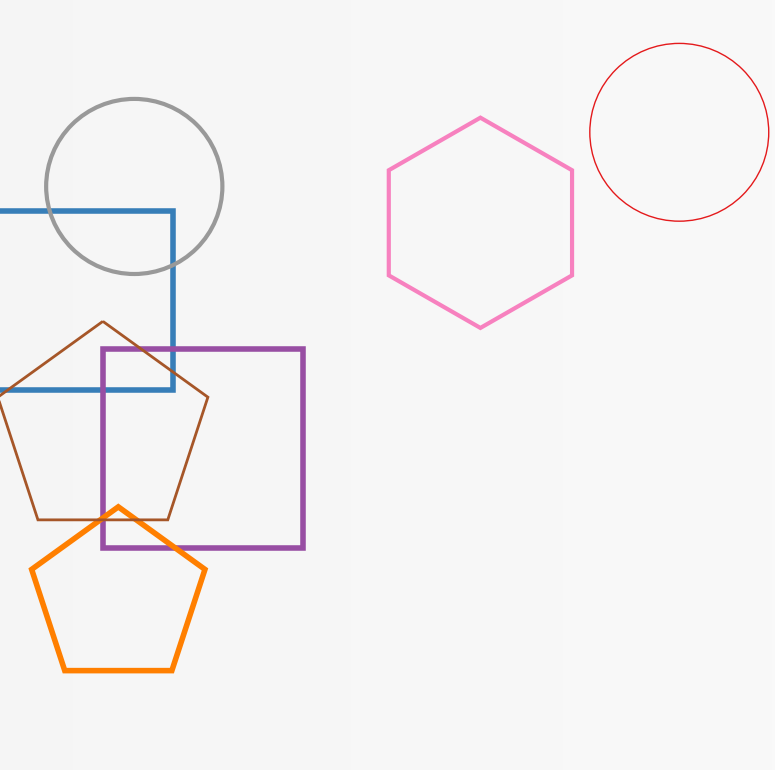[{"shape": "circle", "thickness": 0.5, "radius": 0.58, "center": [0.876, 0.828]}, {"shape": "square", "thickness": 2, "radius": 0.58, "center": [0.108, 0.61]}, {"shape": "square", "thickness": 2, "radius": 0.64, "center": [0.262, 0.418]}, {"shape": "pentagon", "thickness": 2, "radius": 0.59, "center": [0.153, 0.224]}, {"shape": "pentagon", "thickness": 1, "radius": 0.71, "center": [0.133, 0.44]}, {"shape": "hexagon", "thickness": 1.5, "radius": 0.68, "center": [0.62, 0.711]}, {"shape": "circle", "thickness": 1.5, "radius": 0.57, "center": [0.173, 0.758]}]